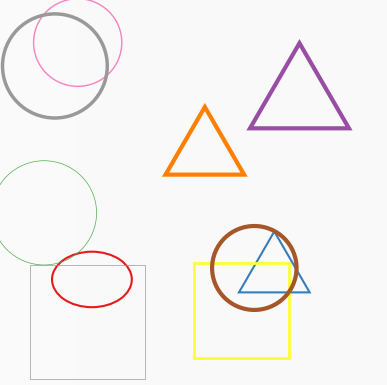[{"shape": "oval", "thickness": 1.5, "radius": 0.51, "center": [0.237, 0.274]}, {"shape": "triangle", "thickness": 1.5, "radius": 0.53, "center": [0.708, 0.293]}, {"shape": "circle", "thickness": 0.5, "radius": 0.68, "center": [0.114, 0.447]}, {"shape": "triangle", "thickness": 3, "radius": 0.74, "center": [0.773, 0.74]}, {"shape": "triangle", "thickness": 3, "radius": 0.59, "center": [0.529, 0.605]}, {"shape": "square", "thickness": 2, "radius": 0.62, "center": [0.623, 0.194]}, {"shape": "circle", "thickness": 3, "radius": 0.54, "center": [0.656, 0.304]}, {"shape": "circle", "thickness": 1, "radius": 0.57, "center": [0.201, 0.89]}, {"shape": "square", "thickness": 0.5, "radius": 0.74, "center": [0.226, 0.163]}, {"shape": "circle", "thickness": 2.5, "radius": 0.68, "center": [0.142, 0.829]}]